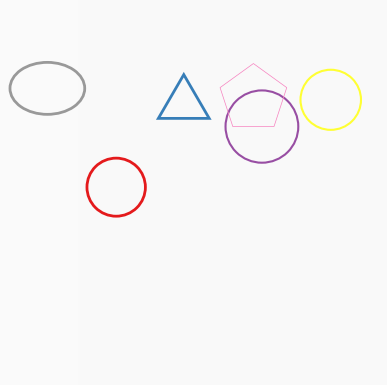[{"shape": "circle", "thickness": 2, "radius": 0.38, "center": [0.3, 0.514]}, {"shape": "triangle", "thickness": 2, "radius": 0.38, "center": [0.474, 0.73]}, {"shape": "circle", "thickness": 1.5, "radius": 0.47, "center": [0.676, 0.671]}, {"shape": "circle", "thickness": 1.5, "radius": 0.39, "center": [0.854, 0.741]}, {"shape": "pentagon", "thickness": 0.5, "radius": 0.45, "center": [0.654, 0.745]}, {"shape": "oval", "thickness": 2, "radius": 0.48, "center": [0.122, 0.77]}]